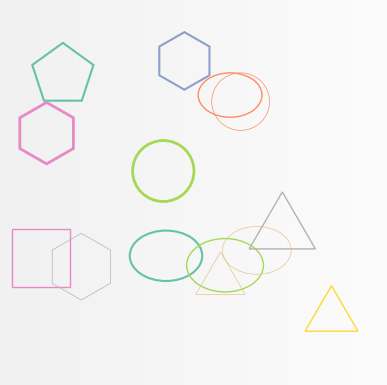[{"shape": "pentagon", "thickness": 1.5, "radius": 0.41, "center": [0.162, 0.806]}, {"shape": "oval", "thickness": 1.5, "radius": 0.47, "center": [0.428, 0.336]}, {"shape": "circle", "thickness": 0.5, "radius": 0.37, "center": [0.621, 0.736]}, {"shape": "oval", "thickness": 1, "radius": 0.41, "center": [0.594, 0.753]}, {"shape": "hexagon", "thickness": 1.5, "radius": 0.37, "center": [0.476, 0.842]}, {"shape": "hexagon", "thickness": 2, "radius": 0.4, "center": [0.12, 0.654]}, {"shape": "square", "thickness": 1, "radius": 0.38, "center": [0.105, 0.329]}, {"shape": "circle", "thickness": 2, "radius": 0.4, "center": [0.421, 0.556]}, {"shape": "oval", "thickness": 1, "radius": 0.5, "center": [0.581, 0.311]}, {"shape": "triangle", "thickness": 1, "radius": 0.39, "center": [0.855, 0.179]}, {"shape": "triangle", "thickness": 0.5, "radius": 0.37, "center": [0.569, 0.272]}, {"shape": "oval", "thickness": 0.5, "radius": 0.44, "center": [0.663, 0.35]}, {"shape": "hexagon", "thickness": 0.5, "radius": 0.43, "center": [0.21, 0.307]}, {"shape": "triangle", "thickness": 1, "radius": 0.49, "center": [0.729, 0.403]}]